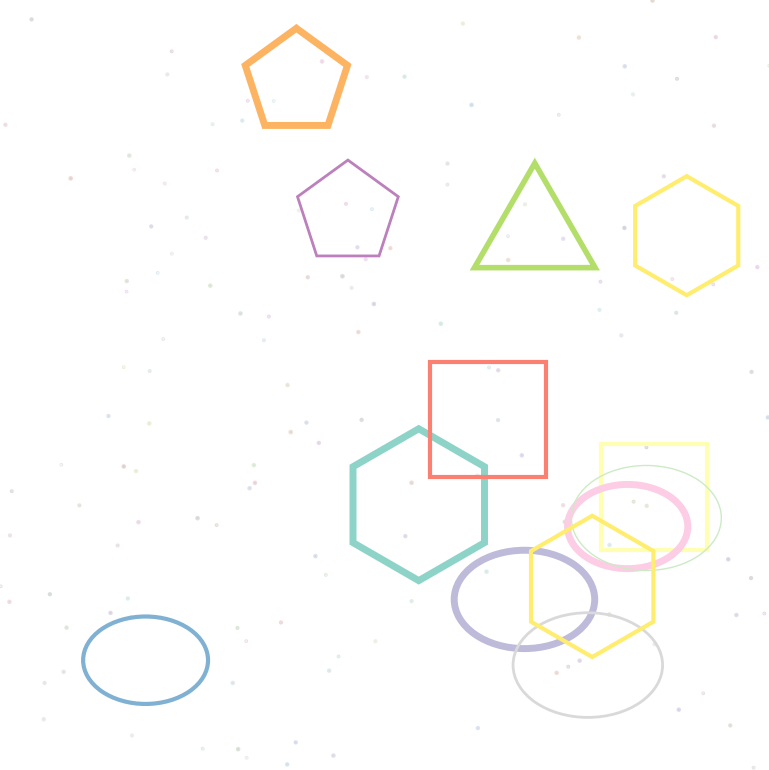[{"shape": "hexagon", "thickness": 2.5, "radius": 0.49, "center": [0.544, 0.345]}, {"shape": "square", "thickness": 1.5, "radius": 0.34, "center": [0.849, 0.354]}, {"shape": "oval", "thickness": 2.5, "radius": 0.46, "center": [0.681, 0.222]}, {"shape": "square", "thickness": 1.5, "radius": 0.37, "center": [0.634, 0.455]}, {"shape": "oval", "thickness": 1.5, "radius": 0.41, "center": [0.189, 0.143]}, {"shape": "pentagon", "thickness": 2.5, "radius": 0.35, "center": [0.385, 0.894]}, {"shape": "triangle", "thickness": 2, "radius": 0.45, "center": [0.695, 0.698]}, {"shape": "oval", "thickness": 2.5, "radius": 0.39, "center": [0.815, 0.316]}, {"shape": "oval", "thickness": 1, "radius": 0.49, "center": [0.763, 0.136]}, {"shape": "pentagon", "thickness": 1, "radius": 0.34, "center": [0.452, 0.723]}, {"shape": "oval", "thickness": 0.5, "radius": 0.49, "center": [0.839, 0.327]}, {"shape": "hexagon", "thickness": 1.5, "radius": 0.46, "center": [0.769, 0.238]}, {"shape": "hexagon", "thickness": 1.5, "radius": 0.39, "center": [0.892, 0.694]}]